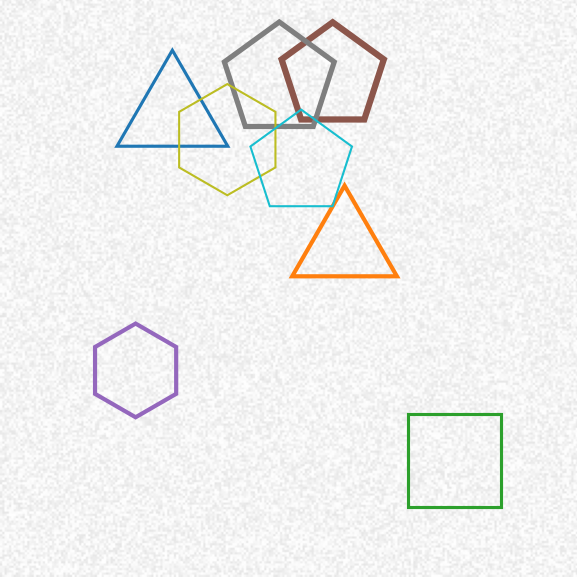[{"shape": "triangle", "thickness": 1.5, "radius": 0.55, "center": [0.298, 0.801]}, {"shape": "triangle", "thickness": 2, "radius": 0.52, "center": [0.597, 0.573]}, {"shape": "square", "thickness": 1.5, "radius": 0.4, "center": [0.787, 0.201]}, {"shape": "hexagon", "thickness": 2, "radius": 0.41, "center": [0.235, 0.358]}, {"shape": "pentagon", "thickness": 3, "radius": 0.47, "center": [0.576, 0.868]}, {"shape": "pentagon", "thickness": 2.5, "radius": 0.5, "center": [0.484, 0.861]}, {"shape": "hexagon", "thickness": 1, "radius": 0.48, "center": [0.394, 0.757]}, {"shape": "pentagon", "thickness": 1, "radius": 0.46, "center": [0.522, 0.717]}]